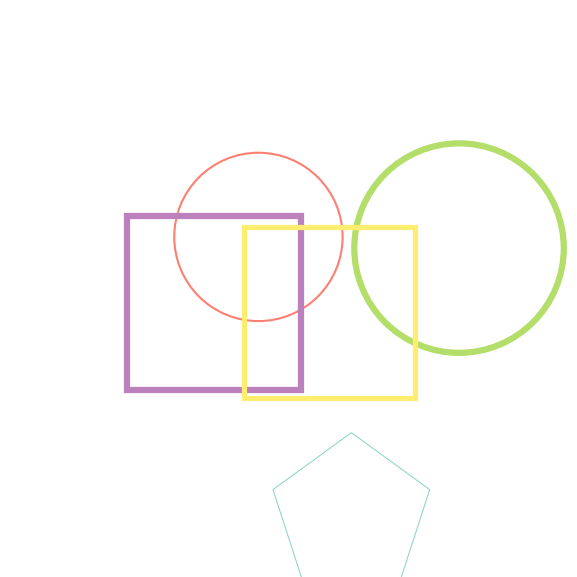[{"shape": "pentagon", "thickness": 0.5, "radius": 0.71, "center": [0.608, 0.107]}, {"shape": "circle", "thickness": 1, "radius": 0.73, "center": [0.447, 0.589]}, {"shape": "circle", "thickness": 3, "radius": 0.91, "center": [0.795, 0.57]}, {"shape": "square", "thickness": 3, "radius": 0.76, "center": [0.371, 0.474]}, {"shape": "square", "thickness": 2.5, "radius": 0.74, "center": [0.571, 0.458]}]